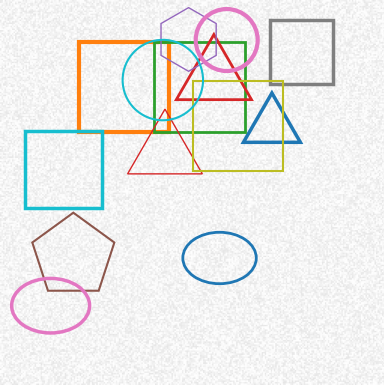[{"shape": "oval", "thickness": 2, "radius": 0.48, "center": [0.57, 0.33]}, {"shape": "triangle", "thickness": 2.5, "radius": 0.43, "center": [0.706, 0.673]}, {"shape": "square", "thickness": 3, "radius": 0.58, "center": [0.322, 0.774]}, {"shape": "square", "thickness": 2, "radius": 0.59, "center": [0.518, 0.774]}, {"shape": "triangle", "thickness": 1, "radius": 0.56, "center": [0.429, 0.604]}, {"shape": "triangle", "thickness": 2, "radius": 0.56, "center": [0.556, 0.798]}, {"shape": "hexagon", "thickness": 1, "radius": 0.41, "center": [0.49, 0.897]}, {"shape": "pentagon", "thickness": 1.5, "radius": 0.56, "center": [0.19, 0.336]}, {"shape": "oval", "thickness": 2.5, "radius": 0.51, "center": [0.131, 0.206]}, {"shape": "circle", "thickness": 3, "radius": 0.4, "center": [0.589, 0.896]}, {"shape": "square", "thickness": 2.5, "radius": 0.41, "center": [0.783, 0.865]}, {"shape": "square", "thickness": 1.5, "radius": 0.58, "center": [0.618, 0.673]}, {"shape": "circle", "thickness": 1.5, "radius": 0.52, "center": [0.423, 0.792]}, {"shape": "square", "thickness": 2.5, "radius": 0.5, "center": [0.166, 0.559]}]